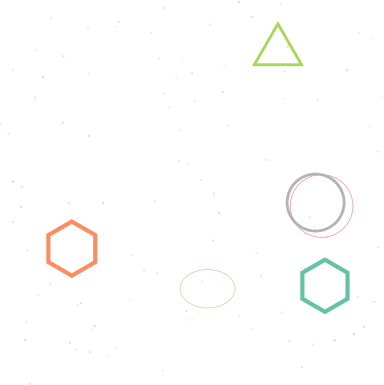[{"shape": "hexagon", "thickness": 3, "radius": 0.34, "center": [0.844, 0.258]}, {"shape": "hexagon", "thickness": 3, "radius": 0.35, "center": [0.187, 0.354]}, {"shape": "circle", "thickness": 0.5, "radius": 0.41, "center": [0.835, 0.465]}, {"shape": "triangle", "thickness": 2, "radius": 0.35, "center": [0.722, 0.867]}, {"shape": "oval", "thickness": 0.5, "radius": 0.36, "center": [0.539, 0.25]}, {"shape": "circle", "thickness": 2, "radius": 0.37, "center": [0.82, 0.474]}]